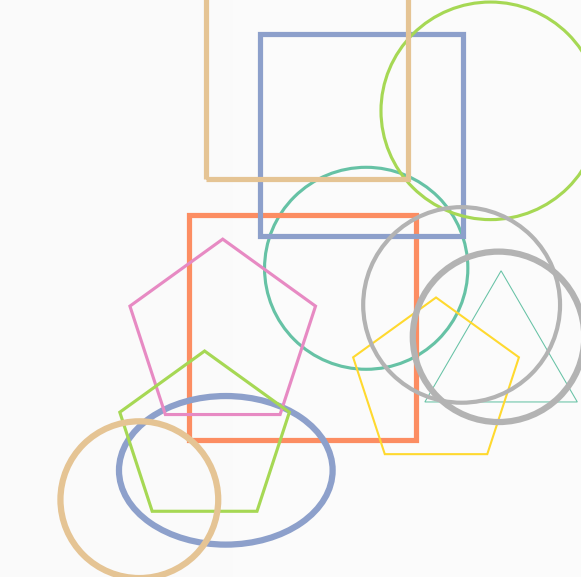[{"shape": "triangle", "thickness": 0.5, "radius": 0.76, "center": [0.862, 0.379]}, {"shape": "circle", "thickness": 1.5, "radius": 0.87, "center": [0.63, 0.535]}, {"shape": "square", "thickness": 2.5, "radius": 0.97, "center": [0.521, 0.432]}, {"shape": "square", "thickness": 2.5, "radius": 0.87, "center": [0.622, 0.765]}, {"shape": "oval", "thickness": 3, "radius": 0.92, "center": [0.388, 0.185]}, {"shape": "pentagon", "thickness": 1.5, "radius": 0.84, "center": [0.383, 0.417]}, {"shape": "circle", "thickness": 1.5, "radius": 0.94, "center": [0.844, 0.807]}, {"shape": "pentagon", "thickness": 1.5, "radius": 0.77, "center": [0.352, 0.238]}, {"shape": "pentagon", "thickness": 1, "radius": 0.75, "center": [0.75, 0.334]}, {"shape": "square", "thickness": 2.5, "radius": 0.87, "center": [0.528, 0.864]}, {"shape": "circle", "thickness": 3, "radius": 0.68, "center": [0.24, 0.134]}, {"shape": "circle", "thickness": 3, "radius": 0.74, "center": [0.858, 0.416]}, {"shape": "circle", "thickness": 2, "radius": 0.85, "center": [0.794, 0.471]}]